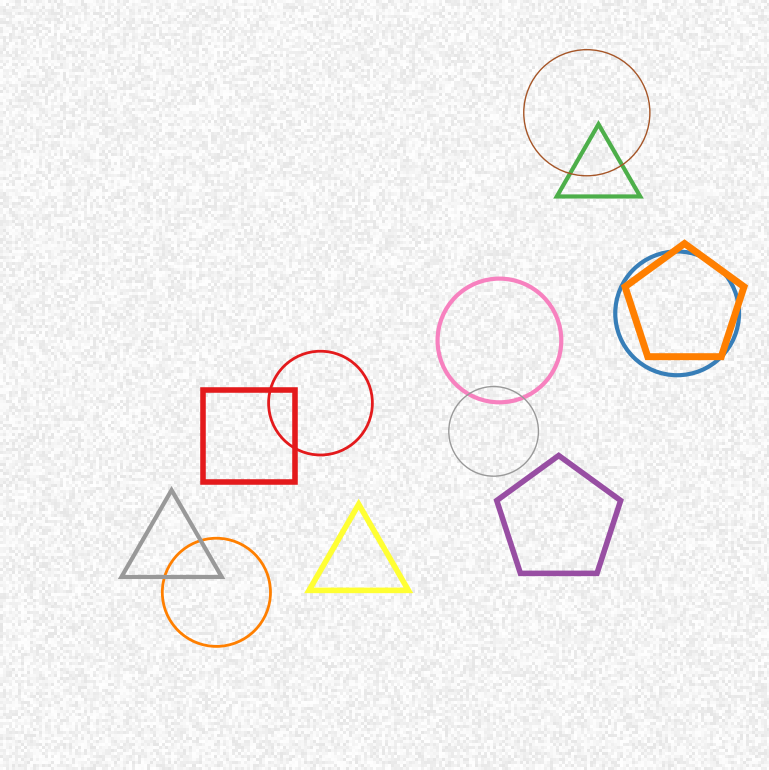[{"shape": "square", "thickness": 2, "radius": 0.3, "center": [0.324, 0.434]}, {"shape": "circle", "thickness": 1, "radius": 0.34, "center": [0.416, 0.476]}, {"shape": "circle", "thickness": 1.5, "radius": 0.4, "center": [0.879, 0.593]}, {"shape": "triangle", "thickness": 1.5, "radius": 0.31, "center": [0.777, 0.776]}, {"shape": "pentagon", "thickness": 2, "radius": 0.42, "center": [0.726, 0.324]}, {"shape": "pentagon", "thickness": 2.5, "radius": 0.41, "center": [0.889, 0.602]}, {"shape": "circle", "thickness": 1, "radius": 0.35, "center": [0.281, 0.231]}, {"shape": "triangle", "thickness": 2, "radius": 0.37, "center": [0.466, 0.271]}, {"shape": "circle", "thickness": 0.5, "radius": 0.41, "center": [0.762, 0.854]}, {"shape": "circle", "thickness": 1.5, "radius": 0.4, "center": [0.649, 0.558]}, {"shape": "circle", "thickness": 0.5, "radius": 0.29, "center": [0.641, 0.44]}, {"shape": "triangle", "thickness": 1.5, "radius": 0.38, "center": [0.223, 0.288]}]